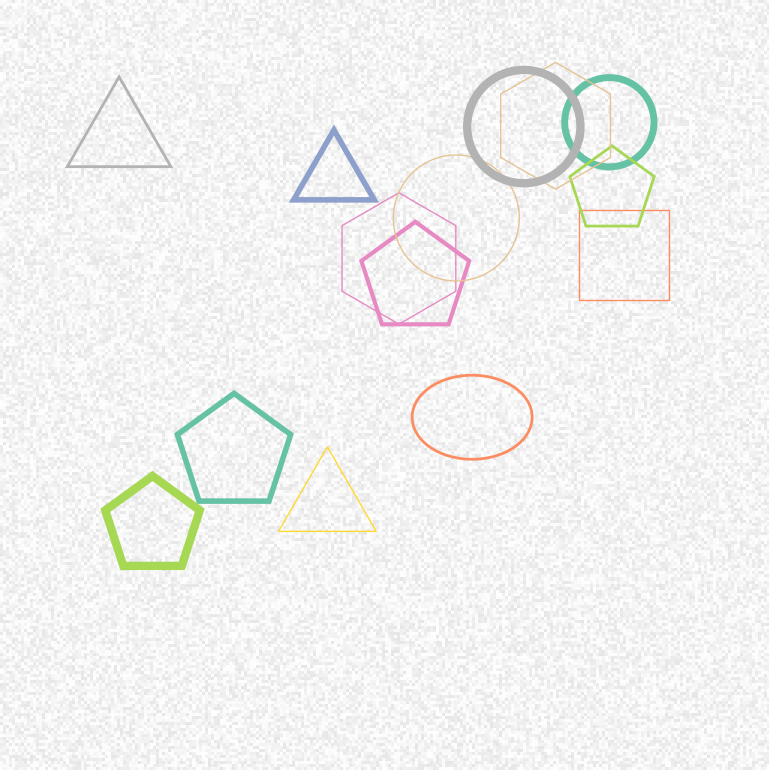[{"shape": "pentagon", "thickness": 2, "radius": 0.39, "center": [0.304, 0.412]}, {"shape": "circle", "thickness": 2.5, "radius": 0.29, "center": [0.791, 0.841]}, {"shape": "square", "thickness": 0.5, "radius": 0.29, "center": [0.811, 0.669]}, {"shape": "oval", "thickness": 1, "radius": 0.39, "center": [0.613, 0.458]}, {"shape": "triangle", "thickness": 2, "radius": 0.3, "center": [0.434, 0.771]}, {"shape": "hexagon", "thickness": 0.5, "radius": 0.43, "center": [0.518, 0.664]}, {"shape": "pentagon", "thickness": 1.5, "radius": 0.37, "center": [0.539, 0.638]}, {"shape": "pentagon", "thickness": 1, "radius": 0.29, "center": [0.795, 0.753]}, {"shape": "pentagon", "thickness": 3, "radius": 0.32, "center": [0.198, 0.317]}, {"shape": "triangle", "thickness": 0.5, "radius": 0.37, "center": [0.425, 0.347]}, {"shape": "hexagon", "thickness": 0.5, "radius": 0.41, "center": [0.722, 0.837]}, {"shape": "circle", "thickness": 0.5, "radius": 0.41, "center": [0.593, 0.717]}, {"shape": "circle", "thickness": 3, "radius": 0.37, "center": [0.68, 0.836]}, {"shape": "triangle", "thickness": 1, "radius": 0.39, "center": [0.155, 0.822]}]